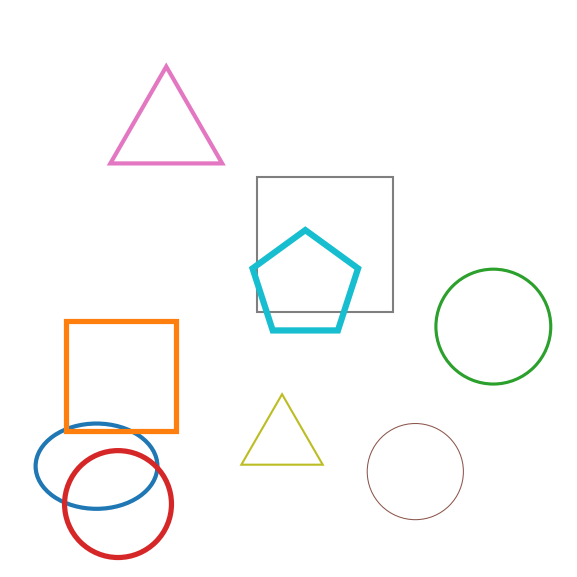[{"shape": "oval", "thickness": 2, "radius": 0.53, "center": [0.167, 0.192]}, {"shape": "square", "thickness": 2.5, "radius": 0.48, "center": [0.21, 0.348]}, {"shape": "circle", "thickness": 1.5, "radius": 0.5, "center": [0.854, 0.434]}, {"shape": "circle", "thickness": 2.5, "radius": 0.46, "center": [0.204, 0.126]}, {"shape": "circle", "thickness": 0.5, "radius": 0.42, "center": [0.719, 0.183]}, {"shape": "triangle", "thickness": 2, "radius": 0.56, "center": [0.288, 0.772]}, {"shape": "square", "thickness": 1, "radius": 0.59, "center": [0.563, 0.576]}, {"shape": "triangle", "thickness": 1, "radius": 0.41, "center": [0.488, 0.235]}, {"shape": "pentagon", "thickness": 3, "radius": 0.48, "center": [0.529, 0.505]}]